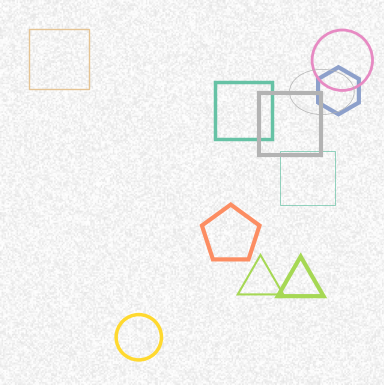[{"shape": "square", "thickness": 2.5, "radius": 0.37, "center": [0.631, 0.712]}, {"shape": "square", "thickness": 0.5, "radius": 0.35, "center": [0.799, 0.537]}, {"shape": "pentagon", "thickness": 3, "radius": 0.39, "center": [0.599, 0.39]}, {"shape": "hexagon", "thickness": 3, "radius": 0.31, "center": [0.879, 0.764]}, {"shape": "circle", "thickness": 2, "radius": 0.39, "center": [0.889, 0.844]}, {"shape": "triangle", "thickness": 1.5, "radius": 0.34, "center": [0.677, 0.269]}, {"shape": "triangle", "thickness": 3, "radius": 0.34, "center": [0.781, 0.265]}, {"shape": "circle", "thickness": 2.5, "radius": 0.29, "center": [0.361, 0.124]}, {"shape": "square", "thickness": 1, "radius": 0.39, "center": [0.154, 0.847]}, {"shape": "oval", "thickness": 0.5, "radius": 0.42, "center": [0.836, 0.761]}, {"shape": "square", "thickness": 3, "radius": 0.4, "center": [0.754, 0.679]}]